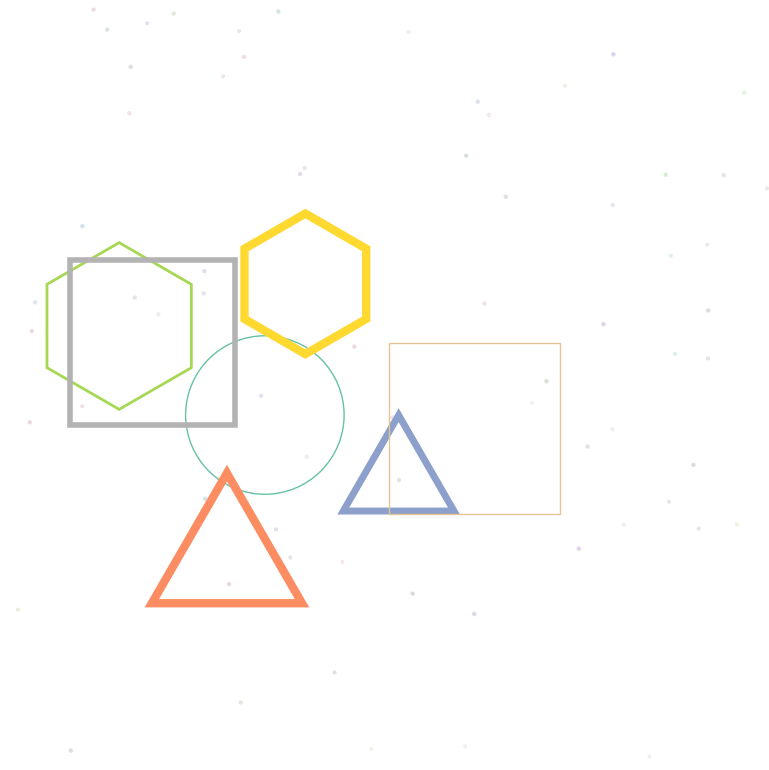[{"shape": "circle", "thickness": 0.5, "radius": 0.51, "center": [0.344, 0.461]}, {"shape": "triangle", "thickness": 3, "radius": 0.56, "center": [0.295, 0.273]}, {"shape": "triangle", "thickness": 2.5, "radius": 0.42, "center": [0.518, 0.378]}, {"shape": "hexagon", "thickness": 1, "radius": 0.54, "center": [0.155, 0.577]}, {"shape": "hexagon", "thickness": 3, "radius": 0.46, "center": [0.397, 0.631]}, {"shape": "square", "thickness": 0.5, "radius": 0.56, "center": [0.617, 0.443]}, {"shape": "square", "thickness": 2, "radius": 0.54, "center": [0.198, 0.556]}]